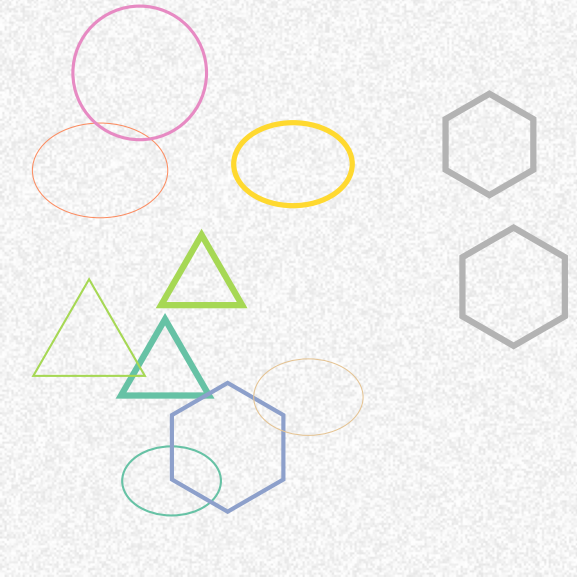[{"shape": "triangle", "thickness": 3, "radius": 0.44, "center": [0.286, 0.358]}, {"shape": "oval", "thickness": 1, "radius": 0.43, "center": [0.297, 0.166]}, {"shape": "oval", "thickness": 0.5, "radius": 0.59, "center": [0.173, 0.704]}, {"shape": "hexagon", "thickness": 2, "radius": 0.56, "center": [0.394, 0.225]}, {"shape": "circle", "thickness": 1.5, "radius": 0.58, "center": [0.242, 0.873]}, {"shape": "triangle", "thickness": 3, "radius": 0.41, "center": [0.349, 0.511]}, {"shape": "triangle", "thickness": 1, "radius": 0.56, "center": [0.154, 0.404]}, {"shape": "oval", "thickness": 2.5, "radius": 0.51, "center": [0.507, 0.715]}, {"shape": "oval", "thickness": 0.5, "radius": 0.47, "center": [0.534, 0.311]}, {"shape": "hexagon", "thickness": 3, "radius": 0.51, "center": [0.889, 0.503]}, {"shape": "hexagon", "thickness": 3, "radius": 0.44, "center": [0.848, 0.749]}]